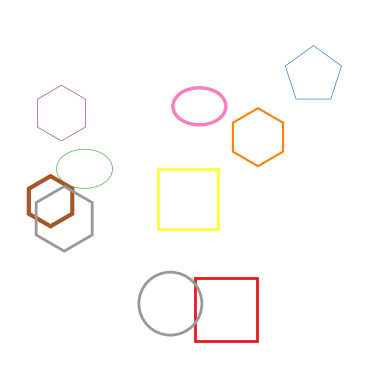[{"shape": "square", "thickness": 2, "radius": 0.41, "center": [0.587, 0.196]}, {"shape": "pentagon", "thickness": 0.5, "radius": 0.38, "center": [0.814, 0.805]}, {"shape": "oval", "thickness": 0.5, "radius": 0.36, "center": [0.22, 0.561]}, {"shape": "hexagon", "thickness": 0.5, "radius": 0.36, "center": [0.16, 0.706]}, {"shape": "hexagon", "thickness": 1.5, "radius": 0.38, "center": [0.67, 0.644]}, {"shape": "square", "thickness": 2, "radius": 0.39, "center": [0.489, 0.483]}, {"shape": "hexagon", "thickness": 3, "radius": 0.33, "center": [0.131, 0.477]}, {"shape": "oval", "thickness": 2.5, "radius": 0.34, "center": [0.518, 0.724]}, {"shape": "hexagon", "thickness": 2, "radius": 0.42, "center": [0.167, 0.432]}, {"shape": "circle", "thickness": 2, "radius": 0.41, "center": [0.443, 0.211]}]